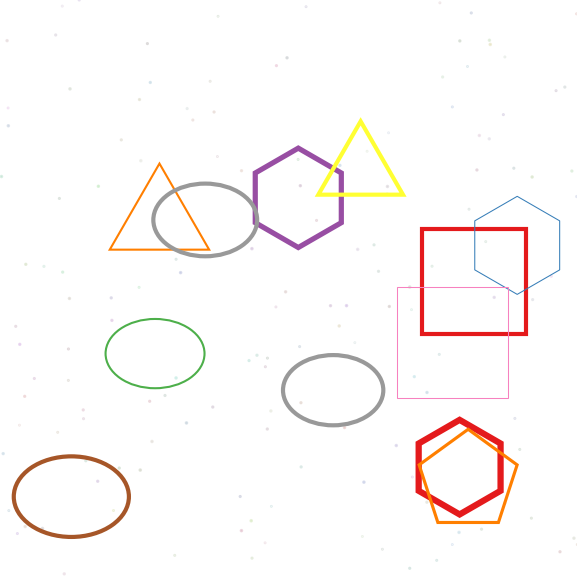[{"shape": "square", "thickness": 2, "radius": 0.45, "center": [0.821, 0.512]}, {"shape": "hexagon", "thickness": 3, "radius": 0.41, "center": [0.796, 0.19]}, {"shape": "hexagon", "thickness": 0.5, "radius": 0.42, "center": [0.896, 0.574]}, {"shape": "oval", "thickness": 1, "radius": 0.43, "center": [0.268, 0.387]}, {"shape": "hexagon", "thickness": 2.5, "radius": 0.43, "center": [0.517, 0.657]}, {"shape": "pentagon", "thickness": 1.5, "radius": 0.45, "center": [0.811, 0.167]}, {"shape": "triangle", "thickness": 1, "radius": 0.5, "center": [0.276, 0.617]}, {"shape": "triangle", "thickness": 2, "radius": 0.42, "center": [0.625, 0.704]}, {"shape": "oval", "thickness": 2, "radius": 0.5, "center": [0.124, 0.139]}, {"shape": "square", "thickness": 0.5, "radius": 0.48, "center": [0.783, 0.406]}, {"shape": "oval", "thickness": 2, "radius": 0.43, "center": [0.577, 0.323]}, {"shape": "oval", "thickness": 2, "radius": 0.45, "center": [0.355, 0.618]}]